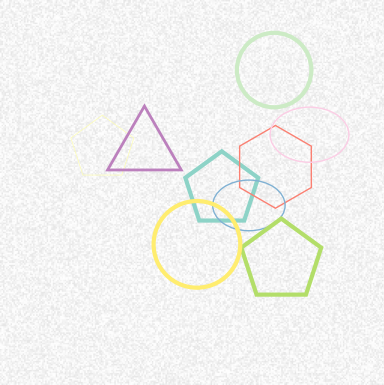[{"shape": "pentagon", "thickness": 3, "radius": 0.5, "center": [0.576, 0.508]}, {"shape": "pentagon", "thickness": 0.5, "radius": 0.43, "center": [0.266, 0.615]}, {"shape": "hexagon", "thickness": 1, "radius": 0.54, "center": [0.716, 0.567]}, {"shape": "oval", "thickness": 1, "radius": 0.47, "center": [0.646, 0.466]}, {"shape": "pentagon", "thickness": 3, "radius": 0.55, "center": [0.731, 0.323]}, {"shape": "oval", "thickness": 1, "radius": 0.51, "center": [0.804, 0.65]}, {"shape": "triangle", "thickness": 2, "radius": 0.55, "center": [0.375, 0.614]}, {"shape": "circle", "thickness": 3, "radius": 0.48, "center": [0.712, 0.818]}, {"shape": "circle", "thickness": 3, "radius": 0.56, "center": [0.511, 0.365]}]